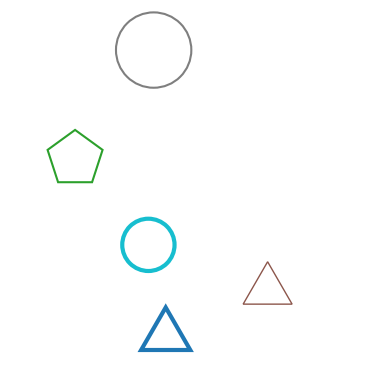[{"shape": "triangle", "thickness": 3, "radius": 0.37, "center": [0.43, 0.128]}, {"shape": "pentagon", "thickness": 1.5, "radius": 0.38, "center": [0.195, 0.587]}, {"shape": "triangle", "thickness": 1, "radius": 0.37, "center": [0.695, 0.247]}, {"shape": "circle", "thickness": 1.5, "radius": 0.49, "center": [0.399, 0.87]}, {"shape": "circle", "thickness": 3, "radius": 0.34, "center": [0.385, 0.364]}]